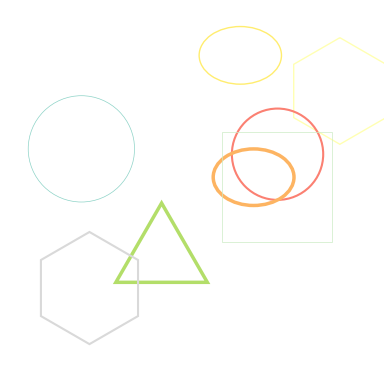[{"shape": "circle", "thickness": 0.5, "radius": 0.69, "center": [0.211, 0.613]}, {"shape": "hexagon", "thickness": 1, "radius": 0.69, "center": [0.883, 0.764]}, {"shape": "circle", "thickness": 1.5, "radius": 0.59, "center": [0.721, 0.599]}, {"shape": "oval", "thickness": 2.5, "radius": 0.52, "center": [0.659, 0.54]}, {"shape": "triangle", "thickness": 2.5, "radius": 0.69, "center": [0.42, 0.335]}, {"shape": "hexagon", "thickness": 1.5, "radius": 0.73, "center": [0.232, 0.252]}, {"shape": "square", "thickness": 0.5, "radius": 0.72, "center": [0.719, 0.513]}, {"shape": "oval", "thickness": 1, "radius": 0.53, "center": [0.624, 0.856]}]